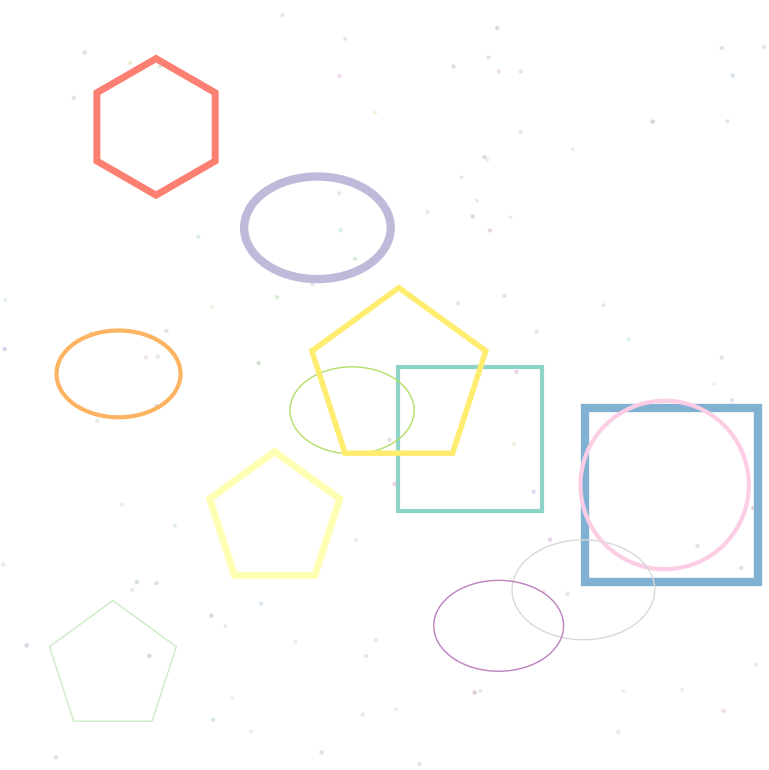[{"shape": "square", "thickness": 1.5, "radius": 0.47, "center": [0.61, 0.43]}, {"shape": "pentagon", "thickness": 2.5, "radius": 0.44, "center": [0.357, 0.325]}, {"shape": "oval", "thickness": 3, "radius": 0.48, "center": [0.412, 0.704]}, {"shape": "hexagon", "thickness": 2.5, "radius": 0.44, "center": [0.203, 0.835]}, {"shape": "square", "thickness": 3, "radius": 0.56, "center": [0.872, 0.357]}, {"shape": "oval", "thickness": 1.5, "radius": 0.4, "center": [0.154, 0.514]}, {"shape": "oval", "thickness": 0.5, "radius": 0.4, "center": [0.457, 0.467]}, {"shape": "circle", "thickness": 1.5, "radius": 0.55, "center": [0.863, 0.37]}, {"shape": "oval", "thickness": 0.5, "radius": 0.46, "center": [0.758, 0.234]}, {"shape": "oval", "thickness": 0.5, "radius": 0.42, "center": [0.648, 0.187]}, {"shape": "pentagon", "thickness": 0.5, "radius": 0.43, "center": [0.147, 0.133]}, {"shape": "pentagon", "thickness": 2, "radius": 0.59, "center": [0.518, 0.508]}]